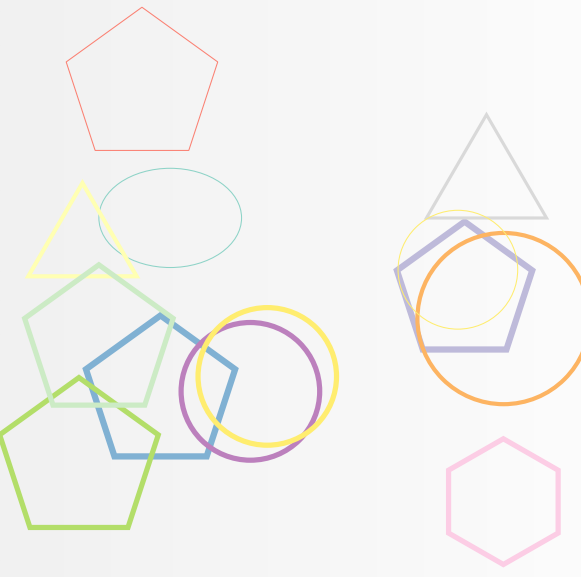[{"shape": "oval", "thickness": 0.5, "radius": 0.61, "center": [0.293, 0.622]}, {"shape": "triangle", "thickness": 2, "radius": 0.54, "center": [0.142, 0.575]}, {"shape": "pentagon", "thickness": 3, "radius": 0.61, "center": [0.799, 0.493]}, {"shape": "pentagon", "thickness": 0.5, "radius": 0.69, "center": [0.244, 0.85]}, {"shape": "pentagon", "thickness": 3, "radius": 0.67, "center": [0.276, 0.318]}, {"shape": "circle", "thickness": 2, "radius": 0.74, "center": [0.866, 0.447]}, {"shape": "pentagon", "thickness": 2.5, "radius": 0.72, "center": [0.136, 0.202]}, {"shape": "hexagon", "thickness": 2.5, "radius": 0.54, "center": [0.866, 0.13]}, {"shape": "triangle", "thickness": 1.5, "radius": 0.6, "center": [0.837, 0.681]}, {"shape": "circle", "thickness": 2.5, "radius": 0.6, "center": [0.431, 0.321]}, {"shape": "pentagon", "thickness": 2.5, "radius": 0.67, "center": [0.17, 0.406]}, {"shape": "circle", "thickness": 0.5, "radius": 0.51, "center": [0.788, 0.532]}, {"shape": "circle", "thickness": 2.5, "radius": 0.6, "center": [0.46, 0.347]}]